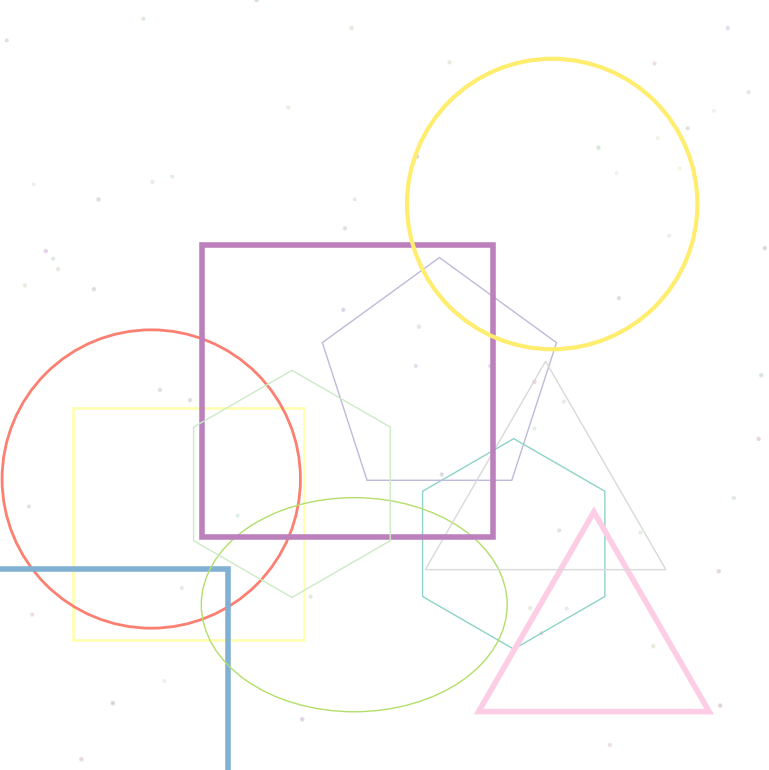[{"shape": "hexagon", "thickness": 0.5, "radius": 0.68, "center": [0.667, 0.294]}, {"shape": "square", "thickness": 1, "radius": 0.75, "center": [0.245, 0.319]}, {"shape": "pentagon", "thickness": 0.5, "radius": 0.8, "center": [0.571, 0.506]}, {"shape": "circle", "thickness": 1, "radius": 0.97, "center": [0.196, 0.378]}, {"shape": "square", "thickness": 2, "radius": 0.75, "center": [0.146, 0.112]}, {"shape": "oval", "thickness": 0.5, "radius": 0.99, "center": [0.46, 0.215]}, {"shape": "triangle", "thickness": 2, "radius": 0.86, "center": [0.771, 0.162]}, {"shape": "triangle", "thickness": 0.5, "radius": 0.9, "center": [0.709, 0.35]}, {"shape": "square", "thickness": 2, "radius": 0.95, "center": [0.451, 0.492]}, {"shape": "hexagon", "thickness": 0.5, "radius": 0.74, "center": [0.379, 0.372]}, {"shape": "circle", "thickness": 1.5, "radius": 0.94, "center": [0.717, 0.735]}]